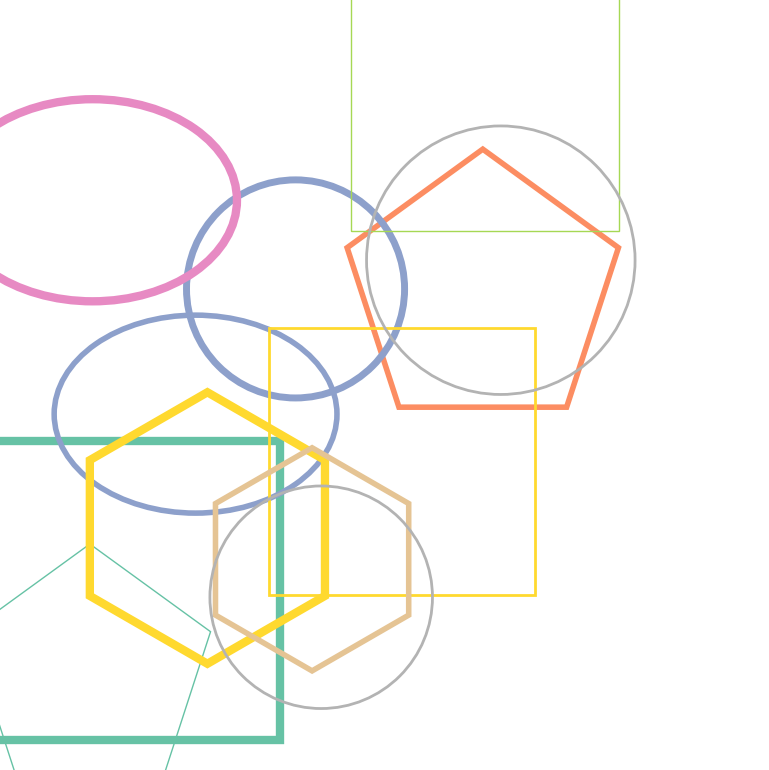[{"shape": "pentagon", "thickness": 0.5, "radius": 0.82, "center": [0.117, 0.129]}, {"shape": "square", "thickness": 3, "radius": 0.97, "center": [0.17, 0.233]}, {"shape": "pentagon", "thickness": 2, "radius": 0.93, "center": [0.627, 0.621]}, {"shape": "oval", "thickness": 2, "radius": 0.92, "center": [0.254, 0.462]}, {"shape": "circle", "thickness": 2.5, "radius": 0.71, "center": [0.384, 0.625]}, {"shape": "oval", "thickness": 3, "radius": 0.94, "center": [0.12, 0.74]}, {"shape": "square", "thickness": 0.5, "radius": 0.87, "center": [0.63, 0.874]}, {"shape": "square", "thickness": 1, "radius": 0.87, "center": [0.522, 0.401]}, {"shape": "hexagon", "thickness": 3, "radius": 0.88, "center": [0.269, 0.314]}, {"shape": "hexagon", "thickness": 2, "radius": 0.72, "center": [0.405, 0.274]}, {"shape": "circle", "thickness": 1, "radius": 0.72, "center": [0.417, 0.224]}, {"shape": "circle", "thickness": 1, "radius": 0.87, "center": [0.65, 0.662]}]